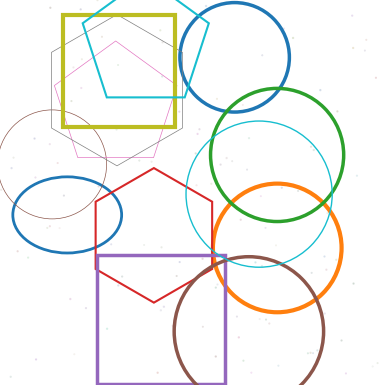[{"shape": "circle", "thickness": 2.5, "radius": 0.71, "center": [0.609, 0.851]}, {"shape": "oval", "thickness": 2, "radius": 0.71, "center": [0.175, 0.442]}, {"shape": "circle", "thickness": 3, "radius": 0.84, "center": [0.72, 0.356]}, {"shape": "circle", "thickness": 2.5, "radius": 0.86, "center": [0.72, 0.597]}, {"shape": "hexagon", "thickness": 1.5, "radius": 0.87, "center": [0.4, 0.389]}, {"shape": "square", "thickness": 2.5, "radius": 0.84, "center": [0.419, 0.17]}, {"shape": "circle", "thickness": 0.5, "radius": 0.71, "center": [0.135, 0.573]}, {"shape": "circle", "thickness": 2.5, "radius": 0.97, "center": [0.646, 0.139]}, {"shape": "pentagon", "thickness": 0.5, "radius": 0.84, "center": [0.3, 0.726]}, {"shape": "hexagon", "thickness": 0.5, "radius": 0.98, "center": [0.304, 0.766]}, {"shape": "square", "thickness": 3, "radius": 0.72, "center": [0.309, 0.816]}, {"shape": "pentagon", "thickness": 1.5, "radius": 0.86, "center": [0.379, 0.886]}, {"shape": "circle", "thickness": 1, "radius": 0.95, "center": [0.673, 0.496]}]